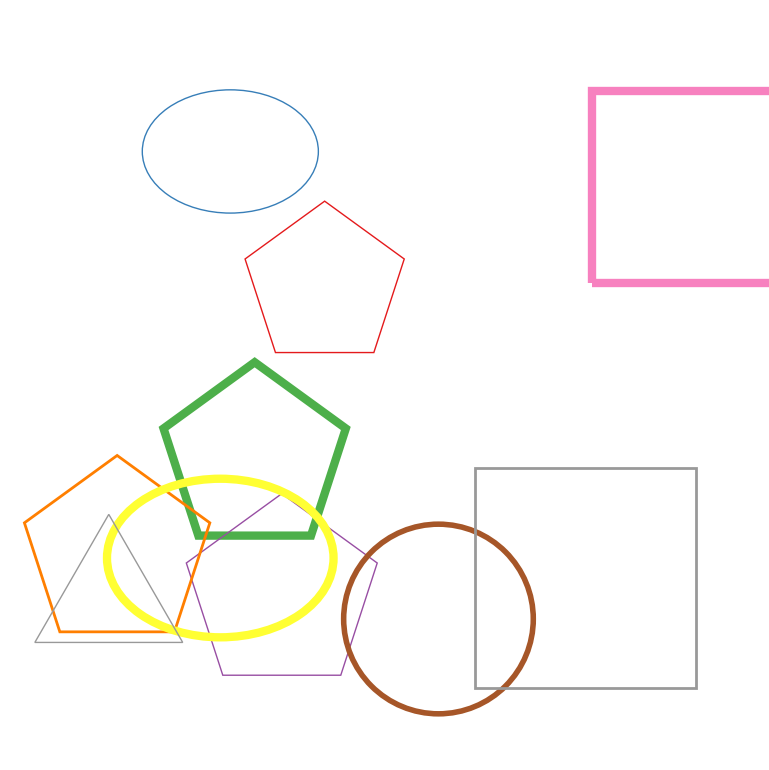[{"shape": "pentagon", "thickness": 0.5, "radius": 0.54, "center": [0.422, 0.63]}, {"shape": "oval", "thickness": 0.5, "radius": 0.57, "center": [0.299, 0.803]}, {"shape": "pentagon", "thickness": 3, "radius": 0.62, "center": [0.331, 0.405]}, {"shape": "pentagon", "thickness": 0.5, "radius": 0.65, "center": [0.366, 0.229]}, {"shape": "pentagon", "thickness": 1, "radius": 0.63, "center": [0.152, 0.282]}, {"shape": "oval", "thickness": 3, "radius": 0.74, "center": [0.286, 0.275]}, {"shape": "circle", "thickness": 2, "radius": 0.62, "center": [0.569, 0.196]}, {"shape": "square", "thickness": 3, "radius": 0.62, "center": [0.893, 0.758]}, {"shape": "triangle", "thickness": 0.5, "radius": 0.55, "center": [0.141, 0.221]}, {"shape": "square", "thickness": 1, "radius": 0.72, "center": [0.761, 0.249]}]